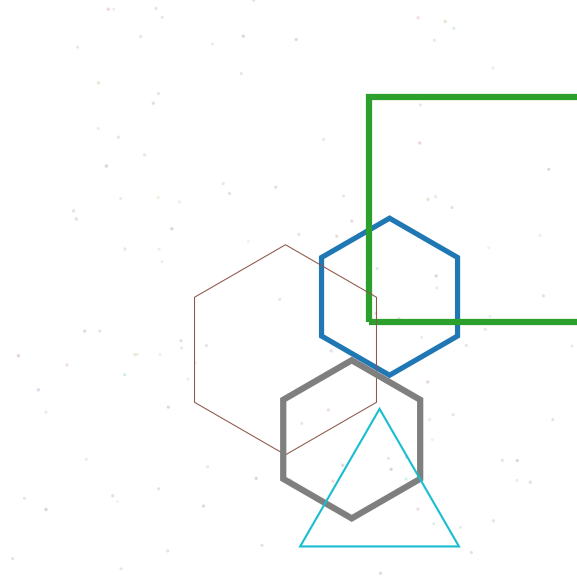[{"shape": "hexagon", "thickness": 2.5, "radius": 0.68, "center": [0.675, 0.485]}, {"shape": "square", "thickness": 3, "radius": 0.97, "center": [0.834, 0.637]}, {"shape": "hexagon", "thickness": 0.5, "radius": 0.91, "center": [0.494, 0.393]}, {"shape": "hexagon", "thickness": 3, "radius": 0.68, "center": [0.609, 0.238]}, {"shape": "triangle", "thickness": 1, "radius": 0.79, "center": [0.657, 0.132]}]